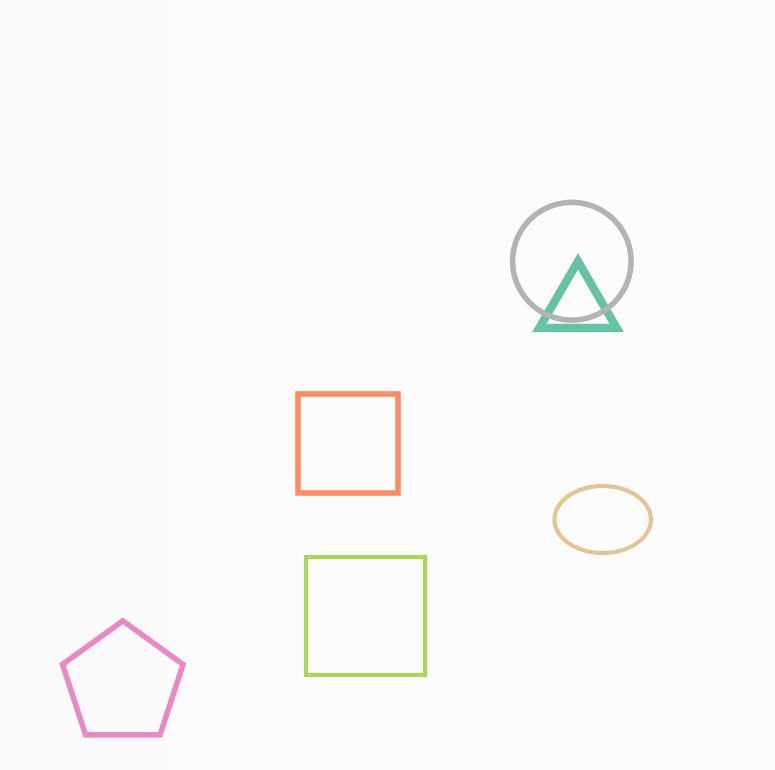[{"shape": "triangle", "thickness": 3, "radius": 0.29, "center": [0.746, 0.603]}, {"shape": "square", "thickness": 2, "radius": 0.32, "center": [0.449, 0.424]}, {"shape": "pentagon", "thickness": 2, "radius": 0.41, "center": [0.158, 0.112]}, {"shape": "square", "thickness": 1.5, "radius": 0.38, "center": [0.471, 0.2]}, {"shape": "oval", "thickness": 1.5, "radius": 0.31, "center": [0.778, 0.325]}, {"shape": "circle", "thickness": 2, "radius": 0.38, "center": [0.738, 0.661]}]